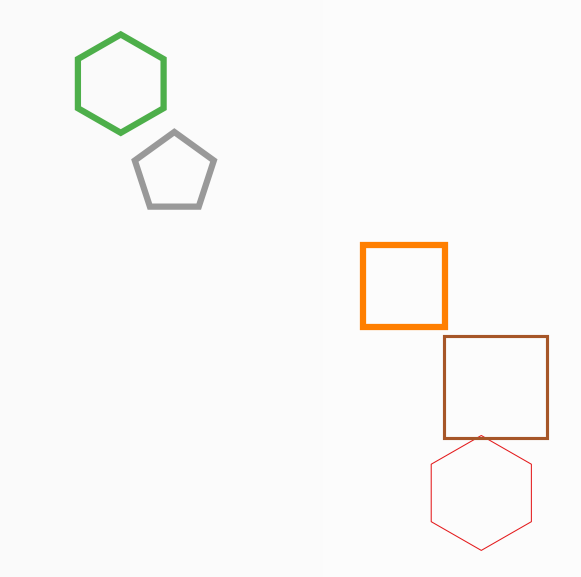[{"shape": "hexagon", "thickness": 0.5, "radius": 0.5, "center": [0.828, 0.146]}, {"shape": "hexagon", "thickness": 3, "radius": 0.43, "center": [0.208, 0.854]}, {"shape": "square", "thickness": 3, "radius": 0.35, "center": [0.695, 0.503]}, {"shape": "square", "thickness": 1.5, "radius": 0.44, "center": [0.853, 0.329]}, {"shape": "pentagon", "thickness": 3, "radius": 0.36, "center": [0.3, 0.699]}]